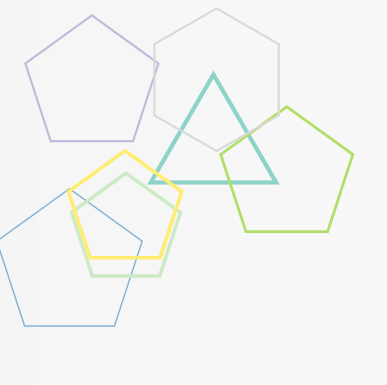[{"shape": "triangle", "thickness": 3, "radius": 0.93, "center": [0.551, 0.62]}, {"shape": "pentagon", "thickness": 1.5, "radius": 0.9, "center": [0.237, 0.779]}, {"shape": "pentagon", "thickness": 1, "radius": 0.99, "center": [0.179, 0.313]}, {"shape": "pentagon", "thickness": 2, "radius": 0.9, "center": [0.74, 0.543]}, {"shape": "hexagon", "thickness": 1.5, "radius": 0.93, "center": [0.559, 0.793]}, {"shape": "pentagon", "thickness": 2.5, "radius": 0.74, "center": [0.325, 0.402]}, {"shape": "pentagon", "thickness": 2.5, "radius": 0.77, "center": [0.323, 0.455]}]